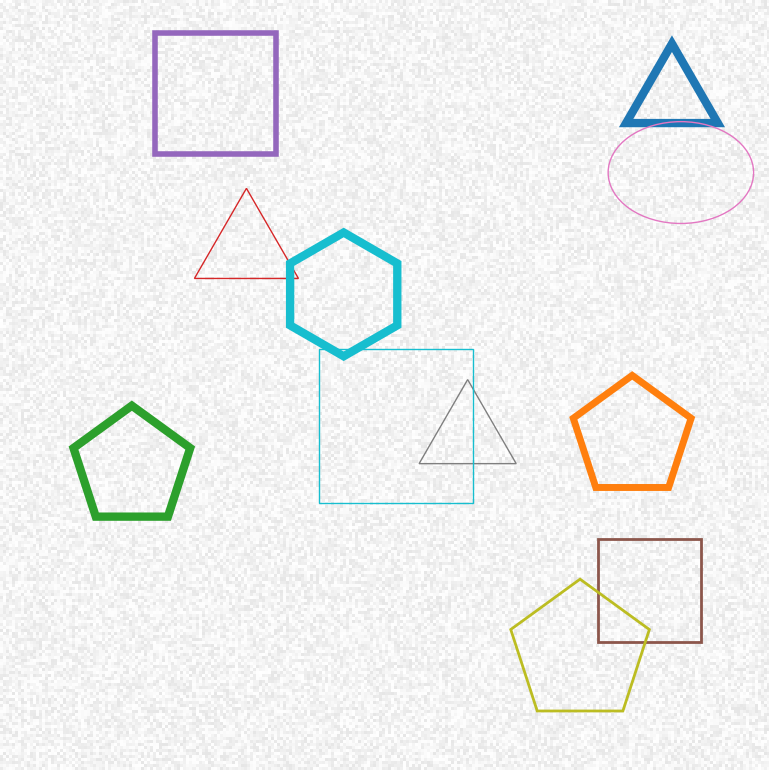[{"shape": "triangle", "thickness": 3, "radius": 0.34, "center": [0.873, 0.875]}, {"shape": "pentagon", "thickness": 2.5, "radius": 0.4, "center": [0.821, 0.432]}, {"shape": "pentagon", "thickness": 3, "radius": 0.4, "center": [0.171, 0.393]}, {"shape": "triangle", "thickness": 0.5, "radius": 0.39, "center": [0.32, 0.677]}, {"shape": "square", "thickness": 2, "radius": 0.39, "center": [0.28, 0.879]}, {"shape": "square", "thickness": 1, "radius": 0.33, "center": [0.843, 0.233]}, {"shape": "oval", "thickness": 0.5, "radius": 0.47, "center": [0.884, 0.776]}, {"shape": "triangle", "thickness": 0.5, "radius": 0.36, "center": [0.607, 0.434]}, {"shape": "pentagon", "thickness": 1, "radius": 0.47, "center": [0.753, 0.153]}, {"shape": "hexagon", "thickness": 3, "radius": 0.4, "center": [0.446, 0.618]}, {"shape": "square", "thickness": 0.5, "radius": 0.5, "center": [0.514, 0.447]}]